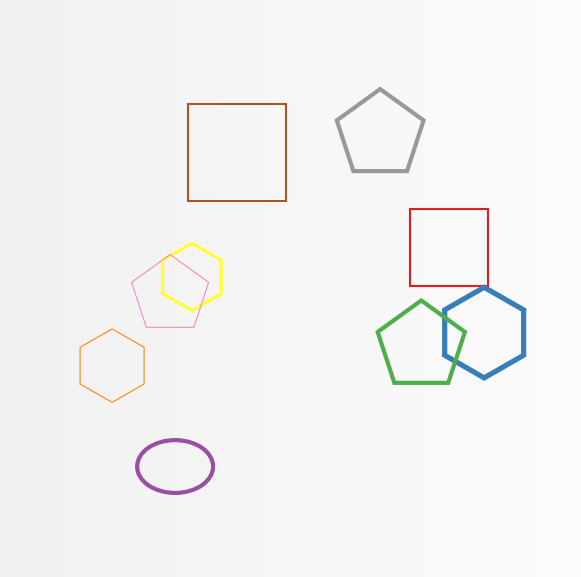[{"shape": "square", "thickness": 1, "radius": 0.33, "center": [0.772, 0.571]}, {"shape": "hexagon", "thickness": 2.5, "radius": 0.39, "center": [0.833, 0.423]}, {"shape": "pentagon", "thickness": 2, "radius": 0.39, "center": [0.725, 0.4]}, {"shape": "oval", "thickness": 2, "radius": 0.33, "center": [0.301, 0.191]}, {"shape": "hexagon", "thickness": 0.5, "radius": 0.32, "center": [0.193, 0.366]}, {"shape": "hexagon", "thickness": 1.5, "radius": 0.29, "center": [0.33, 0.52]}, {"shape": "square", "thickness": 1, "radius": 0.42, "center": [0.408, 0.735]}, {"shape": "pentagon", "thickness": 0.5, "radius": 0.35, "center": [0.293, 0.489]}, {"shape": "pentagon", "thickness": 2, "radius": 0.39, "center": [0.654, 0.766]}]